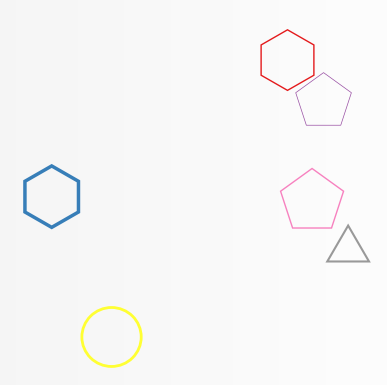[{"shape": "hexagon", "thickness": 1, "radius": 0.39, "center": [0.742, 0.844]}, {"shape": "hexagon", "thickness": 2.5, "radius": 0.4, "center": [0.133, 0.489]}, {"shape": "pentagon", "thickness": 0.5, "radius": 0.38, "center": [0.835, 0.736]}, {"shape": "circle", "thickness": 2, "radius": 0.38, "center": [0.288, 0.125]}, {"shape": "pentagon", "thickness": 1, "radius": 0.43, "center": [0.805, 0.477]}, {"shape": "triangle", "thickness": 1.5, "radius": 0.31, "center": [0.898, 0.352]}]